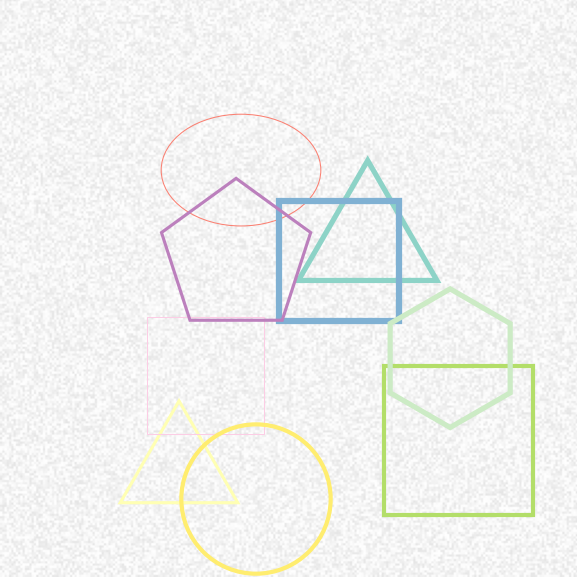[{"shape": "triangle", "thickness": 2.5, "radius": 0.69, "center": [0.637, 0.583]}, {"shape": "triangle", "thickness": 1.5, "radius": 0.59, "center": [0.31, 0.187]}, {"shape": "oval", "thickness": 0.5, "radius": 0.69, "center": [0.417, 0.705]}, {"shape": "square", "thickness": 3, "radius": 0.52, "center": [0.587, 0.547]}, {"shape": "square", "thickness": 2, "radius": 0.65, "center": [0.794, 0.237]}, {"shape": "square", "thickness": 0.5, "radius": 0.51, "center": [0.356, 0.349]}, {"shape": "pentagon", "thickness": 1.5, "radius": 0.68, "center": [0.409, 0.554]}, {"shape": "hexagon", "thickness": 2.5, "radius": 0.6, "center": [0.78, 0.379]}, {"shape": "circle", "thickness": 2, "radius": 0.65, "center": [0.443, 0.135]}]